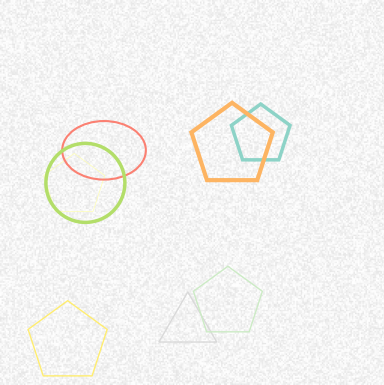[{"shape": "pentagon", "thickness": 2.5, "radius": 0.4, "center": [0.677, 0.65]}, {"shape": "pentagon", "thickness": 0.5, "radius": 0.42, "center": [0.193, 0.518]}, {"shape": "oval", "thickness": 1.5, "radius": 0.54, "center": [0.27, 0.61]}, {"shape": "pentagon", "thickness": 3, "radius": 0.56, "center": [0.603, 0.622]}, {"shape": "circle", "thickness": 2.5, "radius": 0.51, "center": [0.222, 0.525]}, {"shape": "triangle", "thickness": 1, "radius": 0.43, "center": [0.488, 0.155]}, {"shape": "pentagon", "thickness": 1, "radius": 0.47, "center": [0.592, 0.214]}, {"shape": "pentagon", "thickness": 1, "radius": 0.54, "center": [0.176, 0.111]}]